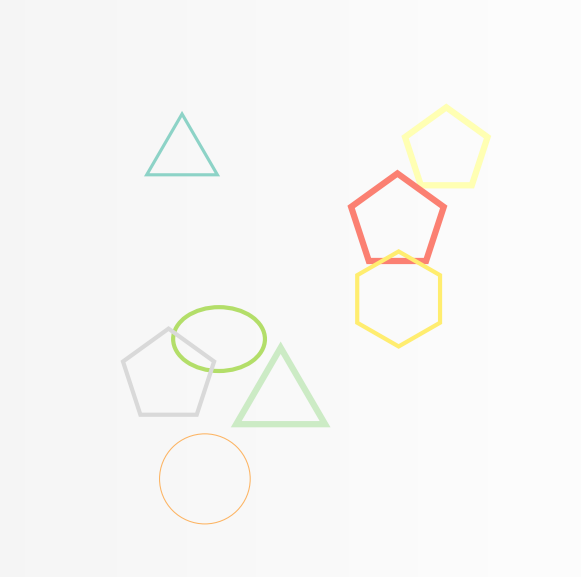[{"shape": "triangle", "thickness": 1.5, "radius": 0.35, "center": [0.313, 0.732]}, {"shape": "pentagon", "thickness": 3, "radius": 0.37, "center": [0.768, 0.739]}, {"shape": "pentagon", "thickness": 3, "radius": 0.42, "center": [0.684, 0.615]}, {"shape": "circle", "thickness": 0.5, "radius": 0.39, "center": [0.352, 0.17]}, {"shape": "oval", "thickness": 2, "radius": 0.39, "center": [0.377, 0.412]}, {"shape": "pentagon", "thickness": 2, "radius": 0.41, "center": [0.29, 0.348]}, {"shape": "triangle", "thickness": 3, "radius": 0.44, "center": [0.483, 0.309]}, {"shape": "hexagon", "thickness": 2, "radius": 0.41, "center": [0.686, 0.481]}]